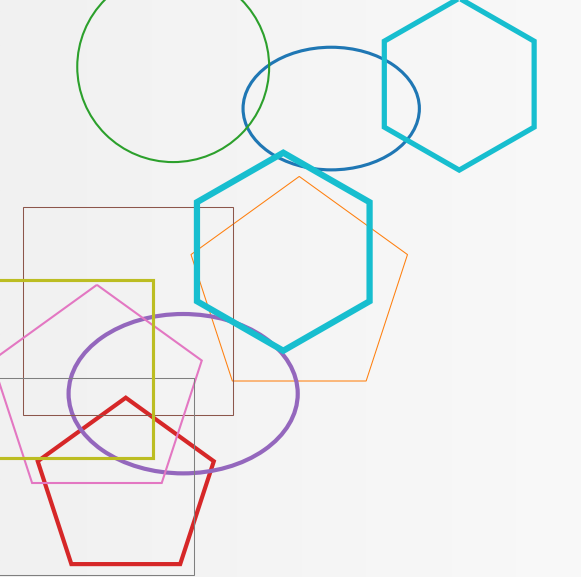[{"shape": "oval", "thickness": 1.5, "radius": 0.76, "center": [0.57, 0.811]}, {"shape": "pentagon", "thickness": 0.5, "radius": 0.98, "center": [0.515, 0.498]}, {"shape": "circle", "thickness": 1, "radius": 0.83, "center": [0.298, 0.884]}, {"shape": "pentagon", "thickness": 2, "radius": 0.8, "center": [0.216, 0.151]}, {"shape": "oval", "thickness": 2, "radius": 0.99, "center": [0.315, 0.317]}, {"shape": "square", "thickness": 0.5, "radius": 0.9, "center": [0.22, 0.46]}, {"shape": "pentagon", "thickness": 1, "radius": 0.95, "center": [0.167, 0.316]}, {"shape": "square", "thickness": 0.5, "radius": 0.85, "center": [0.164, 0.174]}, {"shape": "square", "thickness": 1.5, "radius": 0.77, "center": [0.109, 0.361]}, {"shape": "hexagon", "thickness": 3, "radius": 0.86, "center": [0.487, 0.563]}, {"shape": "hexagon", "thickness": 2.5, "radius": 0.74, "center": [0.79, 0.853]}]